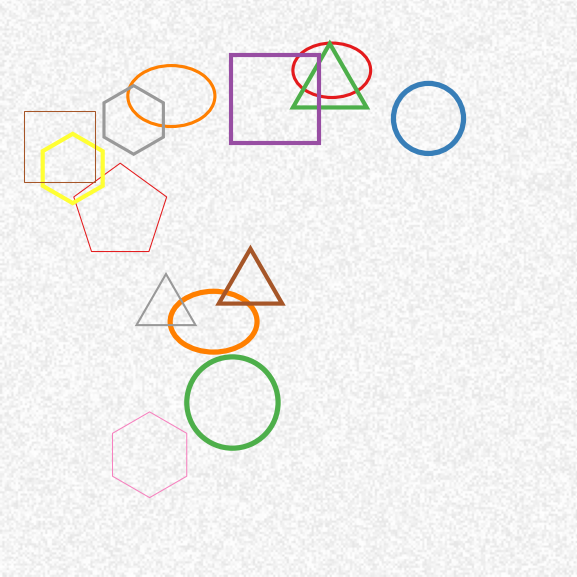[{"shape": "oval", "thickness": 1.5, "radius": 0.34, "center": [0.575, 0.877]}, {"shape": "pentagon", "thickness": 0.5, "radius": 0.42, "center": [0.208, 0.632]}, {"shape": "circle", "thickness": 2.5, "radius": 0.3, "center": [0.742, 0.794]}, {"shape": "circle", "thickness": 2.5, "radius": 0.4, "center": [0.402, 0.302]}, {"shape": "triangle", "thickness": 2, "radius": 0.37, "center": [0.571, 0.85]}, {"shape": "square", "thickness": 2, "radius": 0.38, "center": [0.476, 0.828]}, {"shape": "oval", "thickness": 2.5, "radius": 0.38, "center": [0.37, 0.442]}, {"shape": "oval", "thickness": 1.5, "radius": 0.38, "center": [0.297, 0.833]}, {"shape": "hexagon", "thickness": 2, "radius": 0.3, "center": [0.126, 0.707]}, {"shape": "triangle", "thickness": 2, "radius": 0.32, "center": [0.434, 0.505]}, {"shape": "square", "thickness": 0.5, "radius": 0.31, "center": [0.103, 0.746]}, {"shape": "hexagon", "thickness": 0.5, "radius": 0.37, "center": [0.259, 0.212]}, {"shape": "triangle", "thickness": 1, "radius": 0.3, "center": [0.287, 0.466]}, {"shape": "hexagon", "thickness": 1.5, "radius": 0.3, "center": [0.231, 0.791]}]